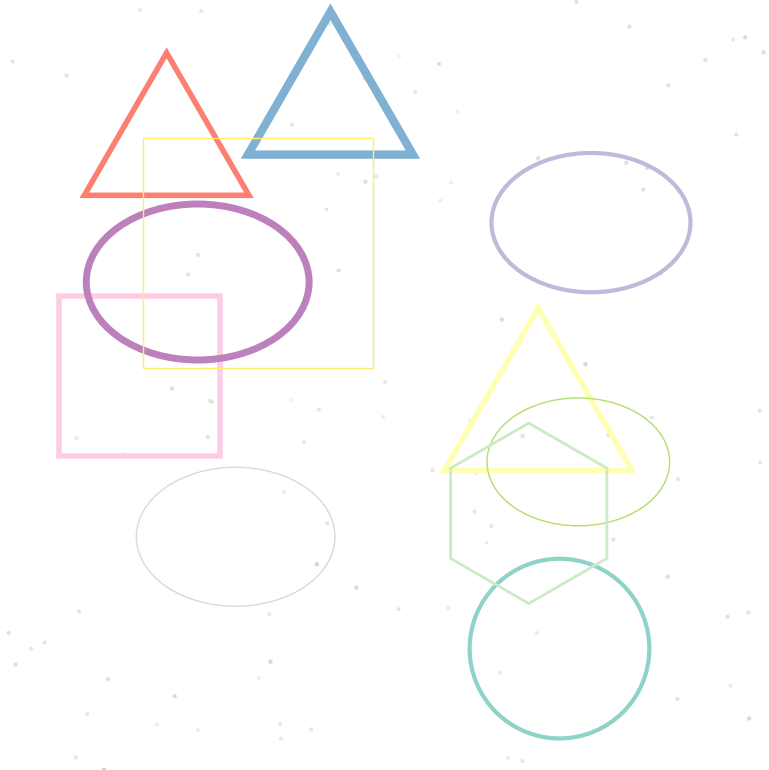[{"shape": "circle", "thickness": 1.5, "radius": 0.58, "center": [0.727, 0.158]}, {"shape": "triangle", "thickness": 2, "radius": 0.7, "center": [0.699, 0.459]}, {"shape": "oval", "thickness": 1.5, "radius": 0.65, "center": [0.767, 0.711]}, {"shape": "triangle", "thickness": 2, "radius": 0.62, "center": [0.216, 0.808]}, {"shape": "triangle", "thickness": 3, "radius": 0.62, "center": [0.429, 0.861]}, {"shape": "oval", "thickness": 0.5, "radius": 0.59, "center": [0.751, 0.4]}, {"shape": "square", "thickness": 2, "radius": 0.52, "center": [0.181, 0.512]}, {"shape": "oval", "thickness": 0.5, "radius": 0.64, "center": [0.306, 0.303]}, {"shape": "oval", "thickness": 2.5, "radius": 0.72, "center": [0.257, 0.634]}, {"shape": "hexagon", "thickness": 1, "radius": 0.59, "center": [0.687, 0.333]}, {"shape": "square", "thickness": 0.5, "radius": 0.75, "center": [0.335, 0.671]}]